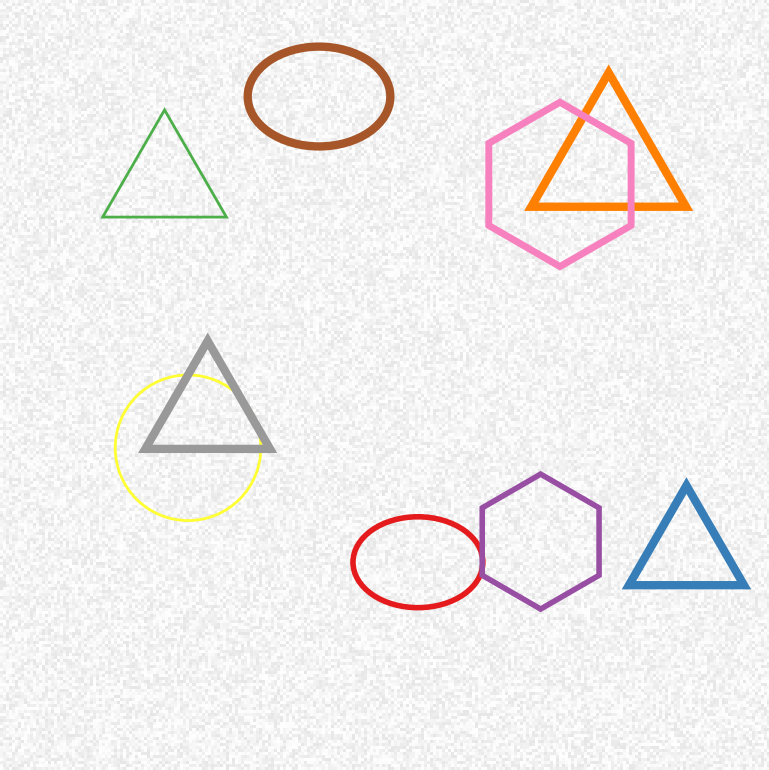[{"shape": "oval", "thickness": 2, "radius": 0.42, "center": [0.543, 0.27]}, {"shape": "triangle", "thickness": 3, "radius": 0.43, "center": [0.892, 0.283]}, {"shape": "triangle", "thickness": 1, "radius": 0.46, "center": [0.214, 0.764]}, {"shape": "hexagon", "thickness": 2, "radius": 0.44, "center": [0.702, 0.297]}, {"shape": "triangle", "thickness": 3, "radius": 0.58, "center": [0.79, 0.789]}, {"shape": "circle", "thickness": 1, "radius": 0.47, "center": [0.244, 0.418]}, {"shape": "oval", "thickness": 3, "radius": 0.46, "center": [0.414, 0.875]}, {"shape": "hexagon", "thickness": 2.5, "radius": 0.53, "center": [0.727, 0.761]}, {"shape": "triangle", "thickness": 3, "radius": 0.47, "center": [0.27, 0.464]}]